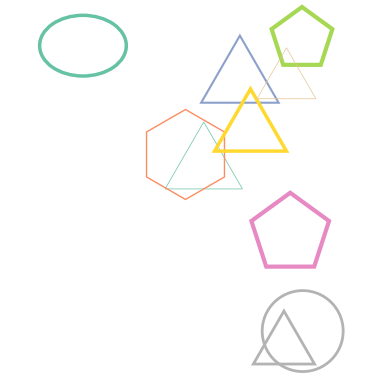[{"shape": "oval", "thickness": 2.5, "radius": 0.56, "center": [0.215, 0.881]}, {"shape": "triangle", "thickness": 0.5, "radius": 0.58, "center": [0.529, 0.567]}, {"shape": "hexagon", "thickness": 1, "radius": 0.58, "center": [0.482, 0.599]}, {"shape": "triangle", "thickness": 1.5, "radius": 0.58, "center": [0.623, 0.791]}, {"shape": "pentagon", "thickness": 3, "radius": 0.53, "center": [0.754, 0.393]}, {"shape": "pentagon", "thickness": 3, "radius": 0.42, "center": [0.784, 0.899]}, {"shape": "triangle", "thickness": 2.5, "radius": 0.54, "center": [0.651, 0.661]}, {"shape": "triangle", "thickness": 0.5, "radius": 0.44, "center": [0.744, 0.788]}, {"shape": "circle", "thickness": 2, "radius": 0.53, "center": [0.786, 0.14]}, {"shape": "triangle", "thickness": 2, "radius": 0.46, "center": [0.738, 0.1]}]